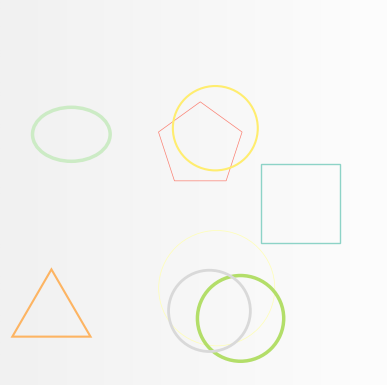[{"shape": "square", "thickness": 1, "radius": 0.51, "center": [0.775, 0.472]}, {"shape": "circle", "thickness": 0.5, "radius": 0.75, "center": [0.559, 0.251]}, {"shape": "pentagon", "thickness": 0.5, "radius": 0.57, "center": [0.517, 0.622]}, {"shape": "triangle", "thickness": 1.5, "radius": 0.58, "center": [0.133, 0.184]}, {"shape": "circle", "thickness": 2.5, "radius": 0.56, "center": [0.621, 0.173]}, {"shape": "circle", "thickness": 2, "radius": 0.53, "center": [0.541, 0.193]}, {"shape": "oval", "thickness": 2.5, "radius": 0.5, "center": [0.184, 0.651]}, {"shape": "circle", "thickness": 1.5, "radius": 0.55, "center": [0.556, 0.667]}]